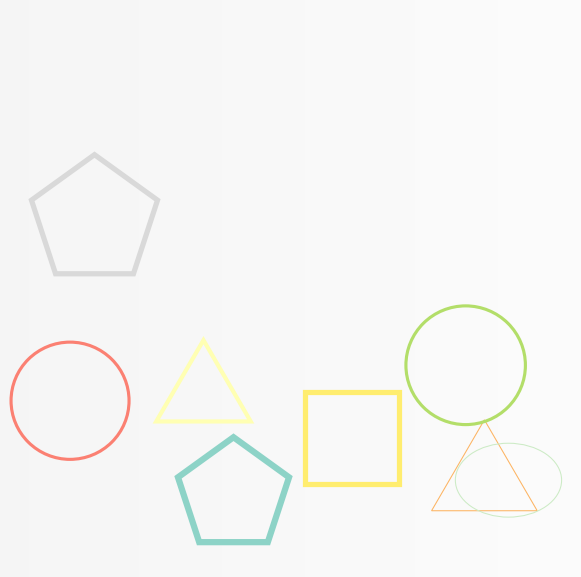[{"shape": "pentagon", "thickness": 3, "radius": 0.5, "center": [0.402, 0.142]}, {"shape": "triangle", "thickness": 2, "radius": 0.47, "center": [0.35, 0.316]}, {"shape": "circle", "thickness": 1.5, "radius": 0.51, "center": [0.121, 0.305]}, {"shape": "triangle", "thickness": 0.5, "radius": 0.52, "center": [0.833, 0.167]}, {"shape": "circle", "thickness": 1.5, "radius": 0.51, "center": [0.801, 0.367]}, {"shape": "pentagon", "thickness": 2.5, "radius": 0.57, "center": [0.163, 0.617]}, {"shape": "oval", "thickness": 0.5, "radius": 0.46, "center": [0.875, 0.168]}, {"shape": "square", "thickness": 2.5, "radius": 0.4, "center": [0.606, 0.24]}]